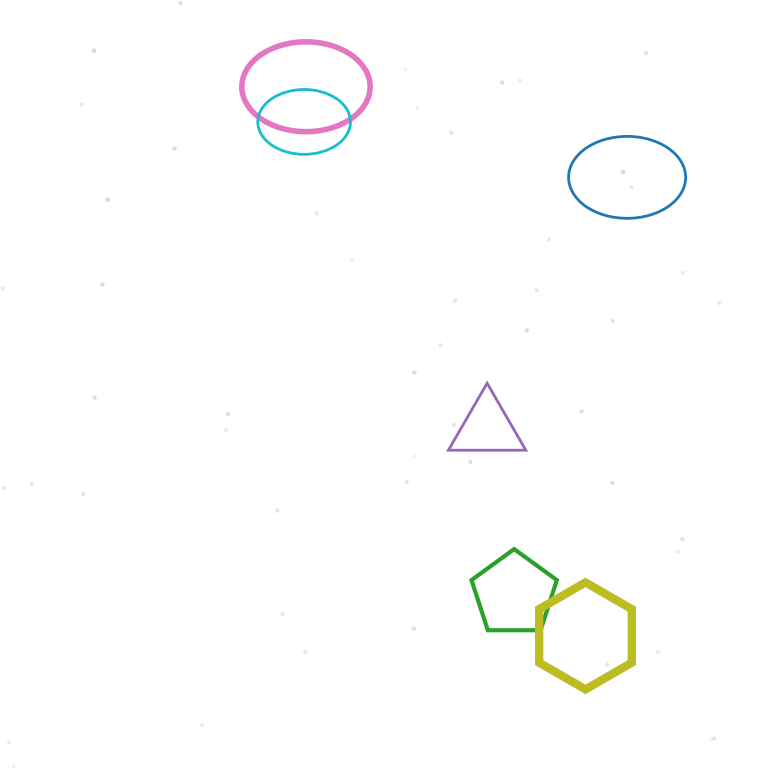[{"shape": "oval", "thickness": 1, "radius": 0.38, "center": [0.814, 0.77]}, {"shape": "pentagon", "thickness": 1.5, "radius": 0.29, "center": [0.668, 0.229]}, {"shape": "triangle", "thickness": 1, "radius": 0.29, "center": [0.633, 0.444]}, {"shape": "oval", "thickness": 2, "radius": 0.42, "center": [0.397, 0.887]}, {"shape": "hexagon", "thickness": 3, "radius": 0.35, "center": [0.76, 0.174]}, {"shape": "oval", "thickness": 1, "radius": 0.3, "center": [0.395, 0.842]}]